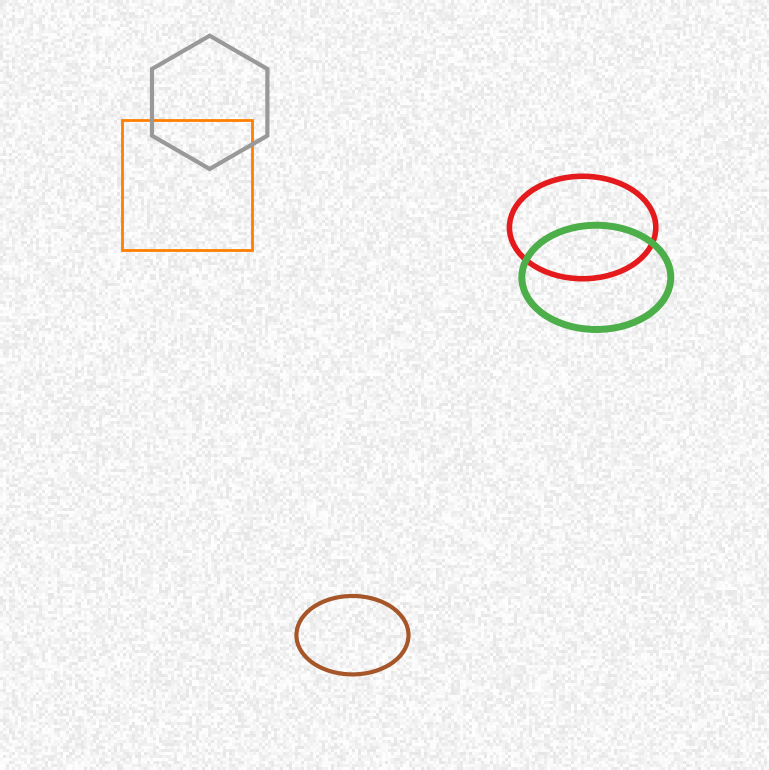[{"shape": "oval", "thickness": 2, "radius": 0.48, "center": [0.757, 0.705]}, {"shape": "oval", "thickness": 2.5, "radius": 0.48, "center": [0.774, 0.64]}, {"shape": "square", "thickness": 1, "radius": 0.42, "center": [0.242, 0.76]}, {"shape": "oval", "thickness": 1.5, "radius": 0.36, "center": [0.458, 0.175]}, {"shape": "hexagon", "thickness": 1.5, "radius": 0.43, "center": [0.272, 0.867]}]